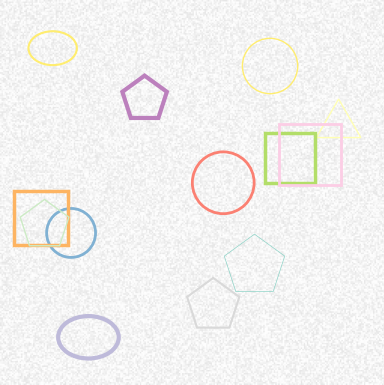[{"shape": "pentagon", "thickness": 0.5, "radius": 0.41, "center": [0.661, 0.309]}, {"shape": "triangle", "thickness": 1, "radius": 0.33, "center": [0.879, 0.676]}, {"shape": "oval", "thickness": 3, "radius": 0.39, "center": [0.23, 0.124]}, {"shape": "circle", "thickness": 2, "radius": 0.4, "center": [0.58, 0.525]}, {"shape": "circle", "thickness": 2, "radius": 0.32, "center": [0.185, 0.395]}, {"shape": "square", "thickness": 2.5, "radius": 0.35, "center": [0.107, 0.433]}, {"shape": "square", "thickness": 2.5, "radius": 0.32, "center": [0.753, 0.589]}, {"shape": "square", "thickness": 2, "radius": 0.4, "center": [0.805, 0.599]}, {"shape": "pentagon", "thickness": 1.5, "radius": 0.36, "center": [0.554, 0.207]}, {"shape": "pentagon", "thickness": 3, "radius": 0.3, "center": [0.376, 0.743]}, {"shape": "pentagon", "thickness": 1, "radius": 0.33, "center": [0.116, 0.415]}, {"shape": "circle", "thickness": 1, "radius": 0.36, "center": [0.701, 0.829]}, {"shape": "oval", "thickness": 1.5, "radius": 0.31, "center": [0.137, 0.875]}]